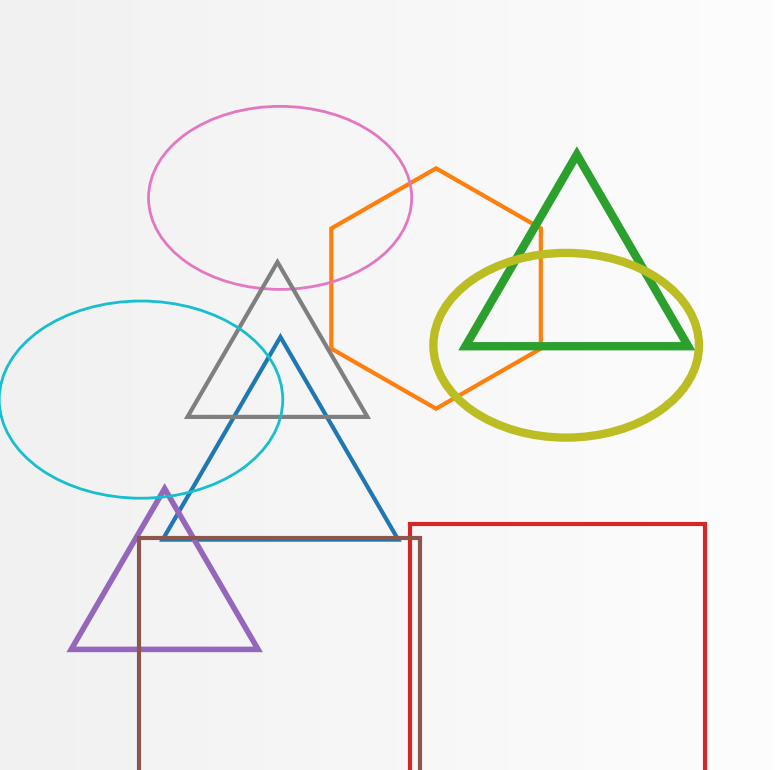[{"shape": "triangle", "thickness": 1.5, "radius": 0.88, "center": [0.362, 0.387]}, {"shape": "hexagon", "thickness": 1.5, "radius": 0.78, "center": [0.563, 0.625]}, {"shape": "triangle", "thickness": 3, "radius": 0.83, "center": [0.744, 0.633]}, {"shape": "square", "thickness": 1.5, "radius": 0.95, "center": [0.719, 0.13]}, {"shape": "triangle", "thickness": 2, "radius": 0.7, "center": [0.212, 0.226]}, {"shape": "square", "thickness": 1.5, "radius": 0.91, "center": [0.361, 0.12]}, {"shape": "oval", "thickness": 1, "radius": 0.85, "center": [0.361, 0.743]}, {"shape": "triangle", "thickness": 1.5, "radius": 0.67, "center": [0.358, 0.526]}, {"shape": "oval", "thickness": 3, "radius": 0.86, "center": [0.731, 0.552]}, {"shape": "oval", "thickness": 1, "radius": 0.91, "center": [0.182, 0.481]}]